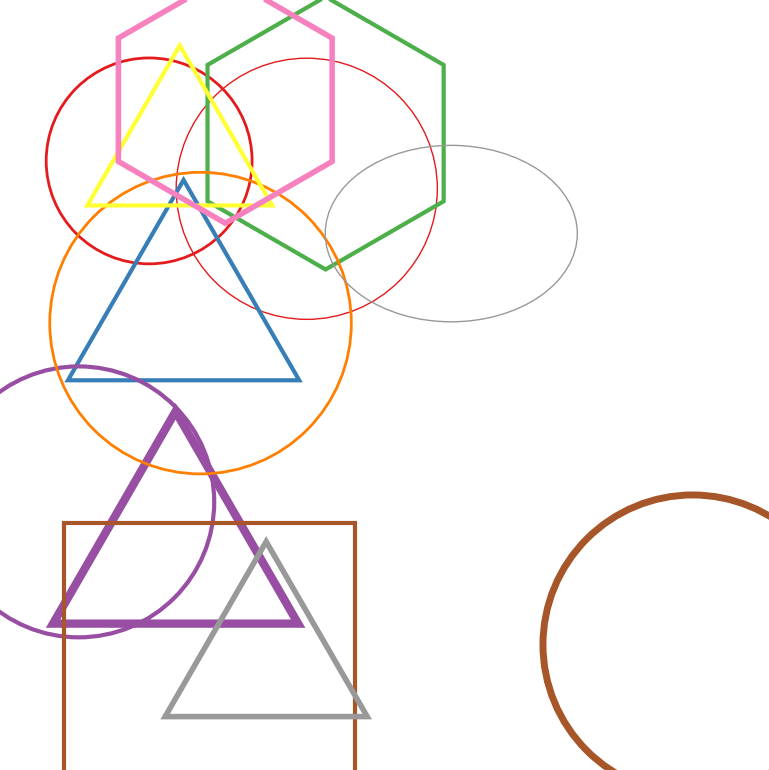[{"shape": "circle", "thickness": 0.5, "radius": 0.85, "center": [0.398, 0.755]}, {"shape": "circle", "thickness": 1, "radius": 0.67, "center": [0.194, 0.791]}, {"shape": "triangle", "thickness": 1.5, "radius": 0.87, "center": [0.238, 0.593]}, {"shape": "hexagon", "thickness": 1.5, "radius": 0.89, "center": [0.423, 0.827]}, {"shape": "triangle", "thickness": 3, "radius": 0.92, "center": [0.228, 0.282]}, {"shape": "circle", "thickness": 1.5, "radius": 0.88, "center": [0.102, 0.348]}, {"shape": "circle", "thickness": 1, "radius": 0.98, "center": [0.26, 0.58]}, {"shape": "triangle", "thickness": 1.5, "radius": 0.69, "center": [0.233, 0.803]}, {"shape": "square", "thickness": 1.5, "radius": 0.95, "center": [0.272, 0.131]}, {"shape": "circle", "thickness": 2.5, "radius": 0.97, "center": [0.9, 0.163]}, {"shape": "hexagon", "thickness": 2, "radius": 0.8, "center": [0.293, 0.87]}, {"shape": "triangle", "thickness": 2, "radius": 0.76, "center": [0.346, 0.145]}, {"shape": "oval", "thickness": 0.5, "radius": 0.82, "center": [0.586, 0.697]}]